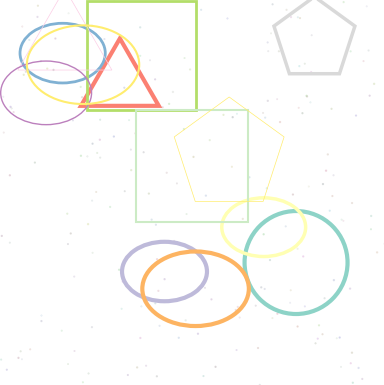[{"shape": "circle", "thickness": 3, "radius": 0.67, "center": [0.769, 0.318]}, {"shape": "oval", "thickness": 2.5, "radius": 0.54, "center": [0.685, 0.41]}, {"shape": "oval", "thickness": 3, "radius": 0.55, "center": [0.427, 0.295]}, {"shape": "triangle", "thickness": 3, "radius": 0.58, "center": [0.311, 0.783]}, {"shape": "oval", "thickness": 2, "radius": 0.55, "center": [0.163, 0.862]}, {"shape": "oval", "thickness": 3, "radius": 0.69, "center": [0.508, 0.25]}, {"shape": "square", "thickness": 2, "radius": 0.71, "center": [0.367, 0.855]}, {"shape": "triangle", "thickness": 0.5, "radius": 0.71, "center": [0.168, 0.889]}, {"shape": "pentagon", "thickness": 2.5, "radius": 0.55, "center": [0.817, 0.898]}, {"shape": "oval", "thickness": 1, "radius": 0.59, "center": [0.12, 0.759]}, {"shape": "square", "thickness": 1.5, "radius": 0.73, "center": [0.498, 0.568]}, {"shape": "oval", "thickness": 1.5, "radius": 0.73, "center": [0.216, 0.832]}, {"shape": "pentagon", "thickness": 0.5, "radius": 0.75, "center": [0.595, 0.598]}]